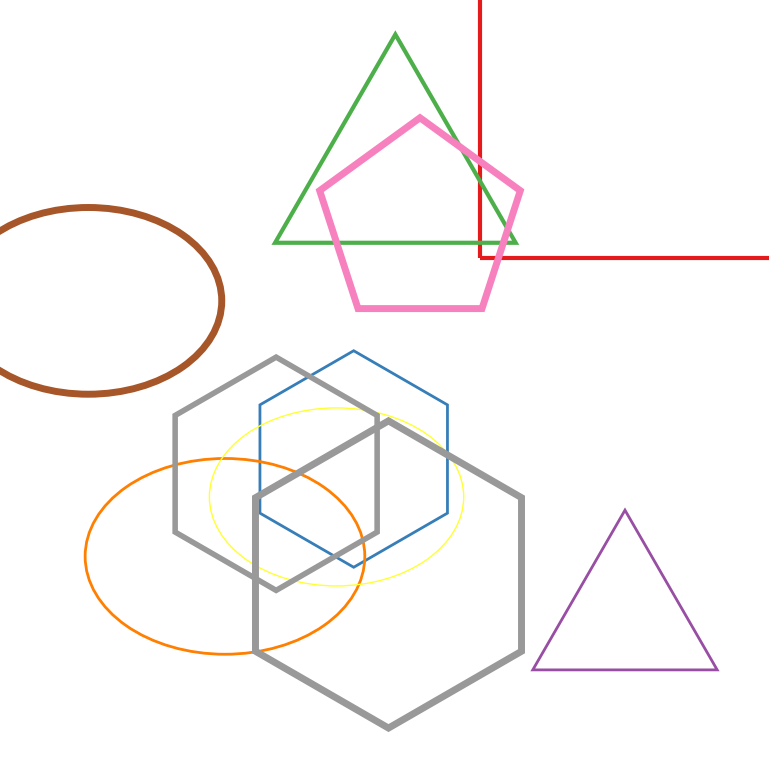[{"shape": "square", "thickness": 1.5, "radius": 0.95, "center": [0.813, 0.854]}, {"shape": "hexagon", "thickness": 1, "radius": 0.7, "center": [0.459, 0.404]}, {"shape": "triangle", "thickness": 1.5, "radius": 0.9, "center": [0.513, 0.775]}, {"shape": "triangle", "thickness": 1, "radius": 0.69, "center": [0.812, 0.199]}, {"shape": "oval", "thickness": 1, "radius": 0.91, "center": [0.292, 0.277]}, {"shape": "oval", "thickness": 0.5, "radius": 0.83, "center": [0.437, 0.355]}, {"shape": "oval", "thickness": 2.5, "radius": 0.87, "center": [0.115, 0.609]}, {"shape": "pentagon", "thickness": 2.5, "radius": 0.68, "center": [0.545, 0.71]}, {"shape": "hexagon", "thickness": 2, "radius": 0.76, "center": [0.359, 0.385]}, {"shape": "hexagon", "thickness": 2.5, "radius": 1.0, "center": [0.505, 0.254]}]